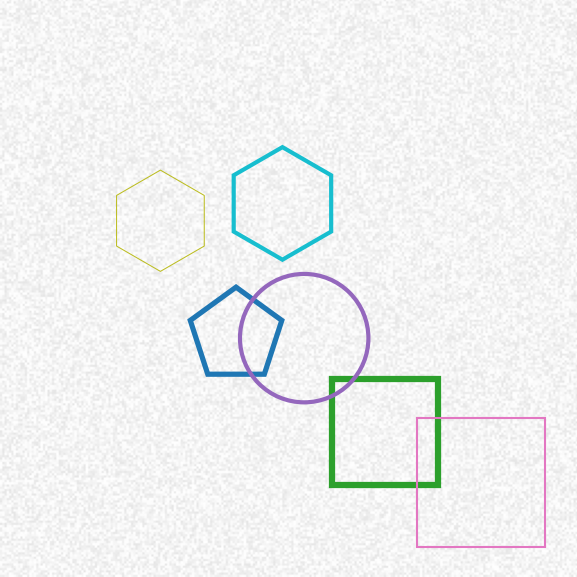[{"shape": "pentagon", "thickness": 2.5, "radius": 0.42, "center": [0.409, 0.419]}, {"shape": "square", "thickness": 3, "radius": 0.46, "center": [0.667, 0.251]}, {"shape": "circle", "thickness": 2, "radius": 0.56, "center": [0.527, 0.414]}, {"shape": "square", "thickness": 1, "radius": 0.56, "center": [0.833, 0.164]}, {"shape": "hexagon", "thickness": 0.5, "radius": 0.44, "center": [0.278, 0.617]}, {"shape": "hexagon", "thickness": 2, "radius": 0.49, "center": [0.489, 0.647]}]